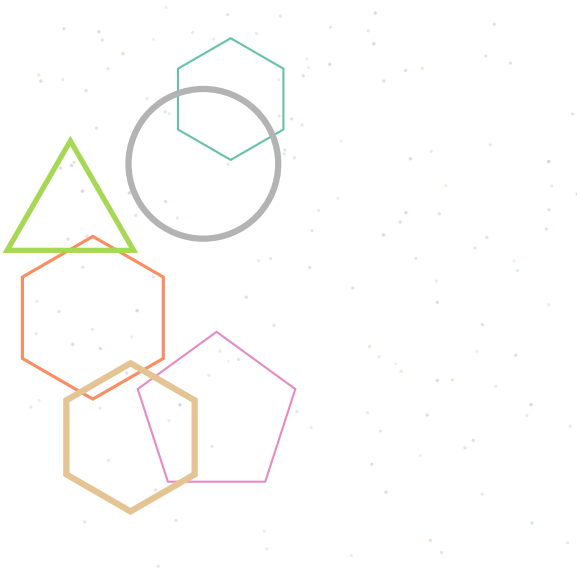[{"shape": "hexagon", "thickness": 1, "radius": 0.53, "center": [0.4, 0.828]}, {"shape": "hexagon", "thickness": 1.5, "radius": 0.7, "center": [0.161, 0.449]}, {"shape": "pentagon", "thickness": 1, "radius": 0.72, "center": [0.375, 0.281]}, {"shape": "triangle", "thickness": 2.5, "radius": 0.63, "center": [0.122, 0.629]}, {"shape": "hexagon", "thickness": 3, "radius": 0.64, "center": [0.226, 0.242]}, {"shape": "circle", "thickness": 3, "radius": 0.65, "center": [0.352, 0.715]}]